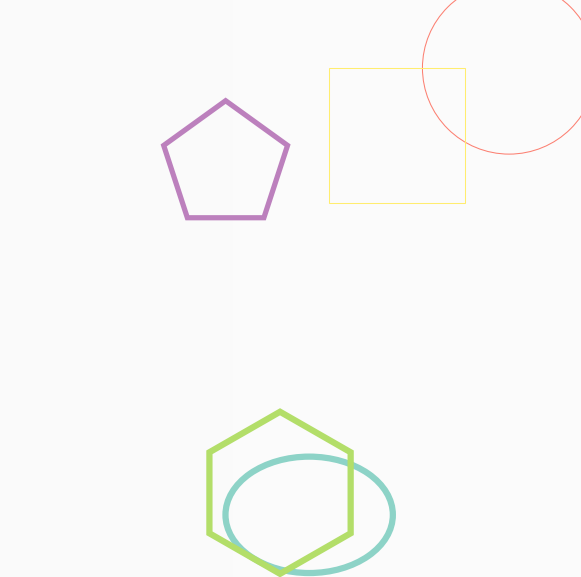[{"shape": "oval", "thickness": 3, "radius": 0.72, "center": [0.532, 0.108]}, {"shape": "circle", "thickness": 0.5, "radius": 0.75, "center": [0.876, 0.881]}, {"shape": "hexagon", "thickness": 3, "radius": 0.7, "center": [0.482, 0.146]}, {"shape": "pentagon", "thickness": 2.5, "radius": 0.56, "center": [0.388, 0.713]}, {"shape": "square", "thickness": 0.5, "radius": 0.58, "center": [0.683, 0.765]}]